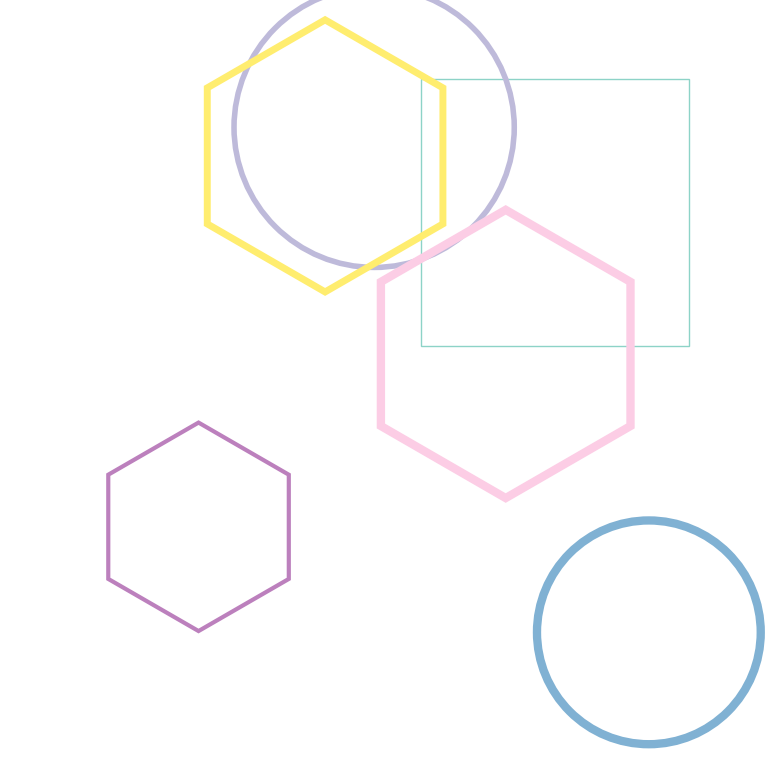[{"shape": "square", "thickness": 0.5, "radius": 0.87, "center": [0.721, 0.724]}, {"shape": "circle", "thickness": 2, "radius": 0.91, "center": [0.486, 0.835]}, {"shape": "circle", "thickness": 3, "radius": 0.73, "center": [0.843, 0.179]}, {"shape": "hexagon", "thickness": 3, "radius": 0.94, "center": [0.657, 0.54]}, {"shape": "hexagon", "thickness": 1.5, "radius": 0.68, "center": [0.258, 0.316]}, {"shape": "hexagon", "thickness": 2.5, "radius": 0.88, "center": [0.422, 0.798]}]